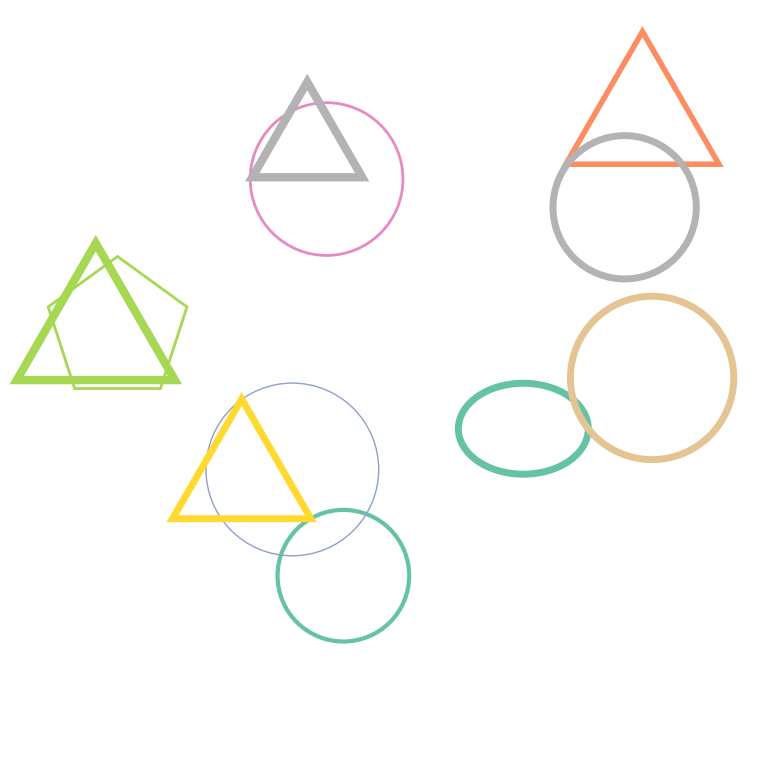[{"shape": "circle", "thickness": 1.5, "radius": 0.43, "center": [0.446, 0.252]}, {"shape": "oval", "thickness": 2.5, "radius": 0.42, "center": [0.68, 0.443]}, {"shape": "triangle", "thickness": 2, "radius": 0.57, "center": [0.834, 0.844]}, {"shape": "circle", "thickness": 0.5, "radius": 0.56, "center": [0.38, 0.39]}, {"shape": "circle", "thickness": 1, "radius": 0.5, "center": [0.424, 0.767]}, {"shape": "triangle", "thickness": 3, "radius": 0.59, "center": [0.124, 0.566]}, {"shape": "pentagon", "thickness": 1, "radius": 0.47, "center": [0.153, 0.572]}, {"shape": "triangle", "thickness": 2.5, "radius": 0.52, "center": [0.314, 0.378]}, {"shape": "circle", "thickness": 2.5, "radius": 0.53, "center": [0.847, 0.509]}, {"shape": "triangle", "thickness": 3, "radius": 0.41, "center": [0.399, 0.811]}, {"shape": "circle", "thickness": 2.5, "radius": 0.47, "center": [0.811, 0.731]}]